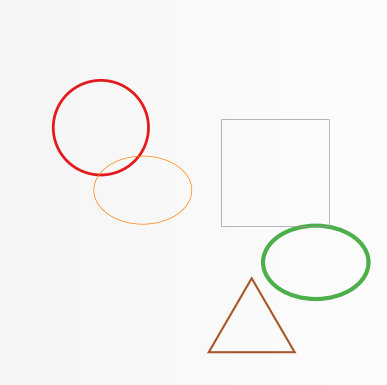[{"shape": "circle", "thickness": 2, "radius": 0.61, "center": [0.26, 0.668]}, {"shape": "oval", "thickness": 3, "radius": 0.68, "center": [0.815, 0.319]}, {"shape": "oval", "thickness": 0.5, "radius": 0.63, "center": [0.368, 0.506]}, {"shape": "triangle", "thickness": 1.5, "radius": 0.64, "center": [0.65, 0.149]}, {"shape": "square", "thickness": 0.5, "radius": 0.7, "center": [0.709, 0.553]}]